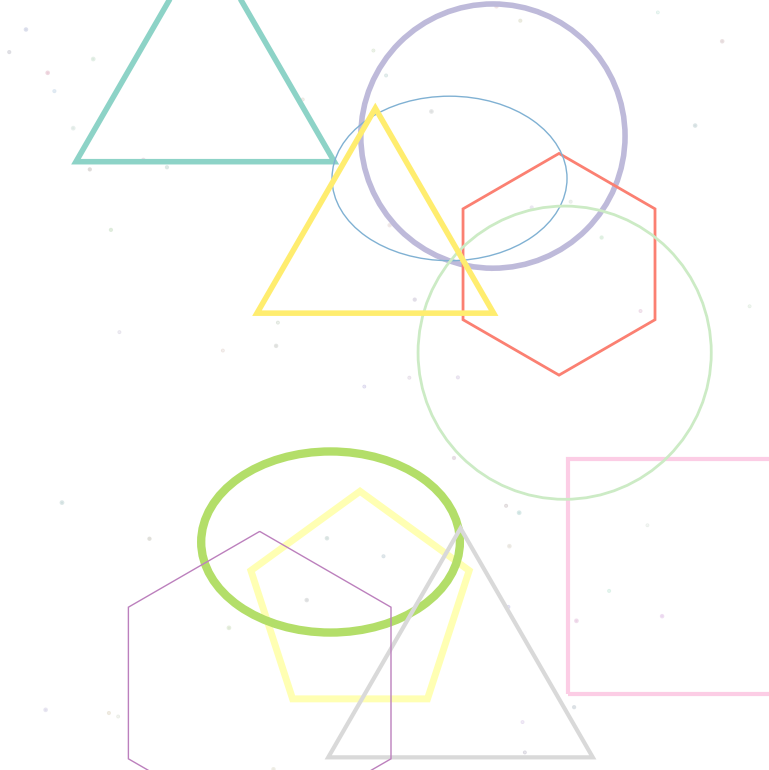[{"shape": "triangle", "thickness": 2, "radius": 0.97, "center": [0.266, 0.887]}, {"shape": "pentagon", "thickness": 2.5, "radius": 0.75, "center": [0.468, 0.213]}, {"shape": "circle", "thickness": 2, "radius": 0.86, "center": [0.64, 0.823]}, {"shape": "hexagon", "thickness": 1, "radius": 0.72, "center": [0.726, 0.657]}, {"shape": "oval", "thickness": 0.5, "radius": 0.76, "center": [0.584, 0.768]}, {"shape": "oval", "thickness": 3, "radius": 0.84, "center": [0.429, 0.296]}, {"shape": "square", "thickness": 1.5, "radius": 0.76, "center": [0.89, 0.251]}, {"shape": "triangle", "thickness": 1.5, "radius": 0.99, "center": [0.598, 0.116]}, {"shape": "hexagon", "thickness": 0.5, "radius": 0.98, "center": [0.337, 0.113]}, {"shape": "circle", "thickness": 1, "radius": 0.95, "center": [0.733, 0.542]}, {"shape": "triangle", "thickness": 2, "radius": 0.89, "center": [0.487, 0.682]}]